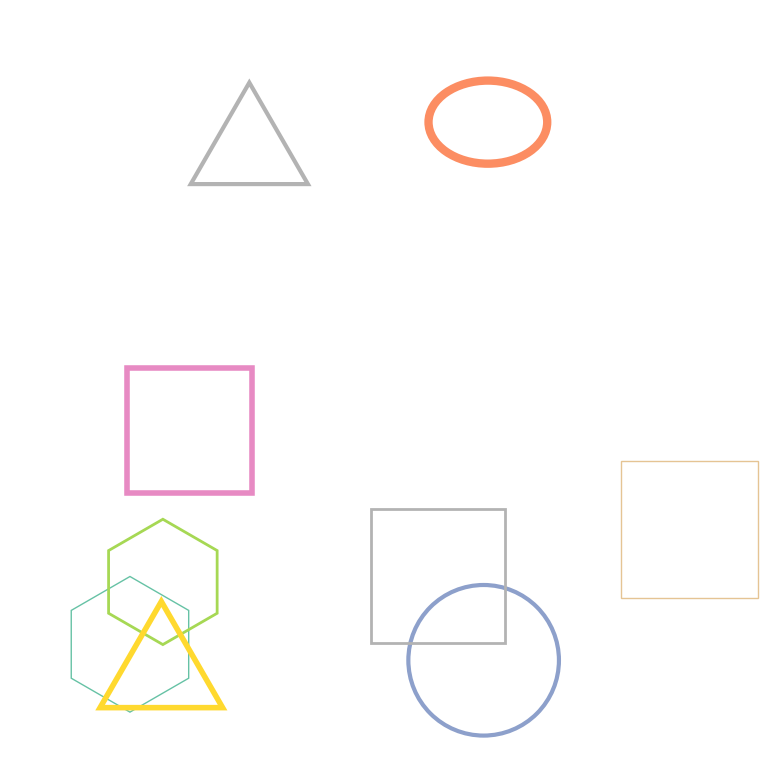[{"shape": "hexagon", "thickness": 0.5, "radius": 0.44, "center": [0.169, 0.163]}, {"shape": "oval", "thickness": 3, "radius": 0.39, "center": [0.634, 0.841]}, {"shape": "circle", "thickness": 1.5, "radius": 0.49, "center": [0.628, 0.142]}, {"shape": "square", "thickness": 2, "radius": 0.41, "center": [0.246, 0.441]}, {"shape": "hexagon", "thickness": 1, "radius": 0.41, "center": [0.212, 0.244]}, {"shape": "triangle", "thickness": 2, "radius": 0.46, "center": [0.21, 0.127]}, {"shape": "square", "thickness": 0.5, "radius": 0.44, "center": [0.896, 0.312]}, {"shape": "triangle", "thickness": 1.5, "radius": 0.44, "center": [0.324, 0.805]}, {"shape": "square", "thickness": 1, "radius": 0.43, "center": [0.569, 0.252]}]